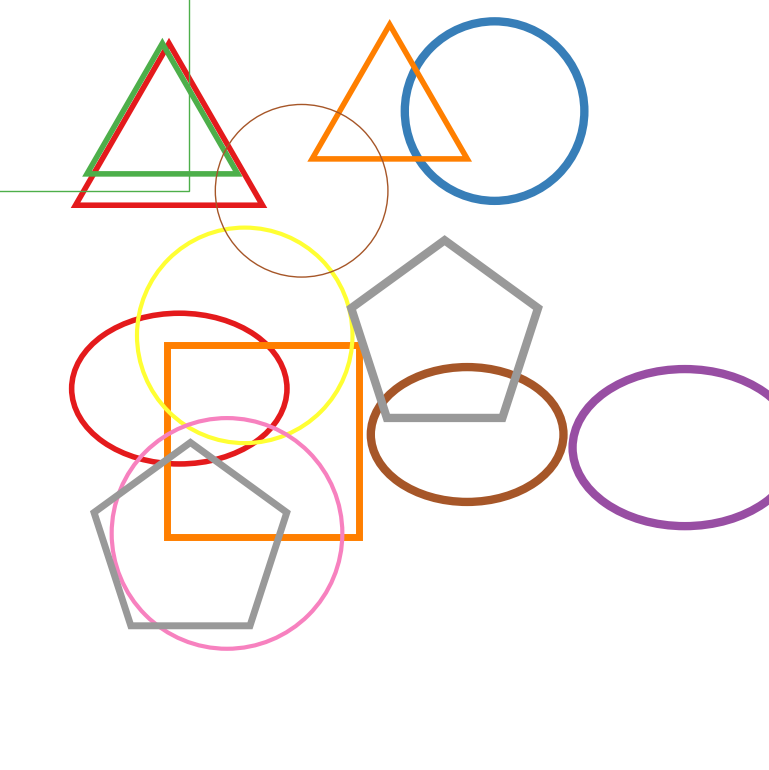[{"shape": "oval", "thickness": 2, "radius": 0.7, "center": [0.233, 0.495]}, {"shape": "triangle", "thickness": 2, "radius": 0.7, "center": [0.219, 0.804]}, {"shape": "circle", "thickness": 3, "radius": 0.58, "center": [0.642, 0.856]}, {"shape": "square", "thickness": 0.5, "radius": 0.72, "center": [0.102, 0.896]}, {"shape": "triangle", "thickness": 2, "radius": 0.57, "center": [0.211, 0.831]}, {"shape": "oval", "thickness": 3, "radius": 0.73, "center": [0.889, 0.419]}, {"shape": "square", "thickness": 2.5, "radius": 0.62, "center": [0.341, 0.427]}, {"shape": "triangle", "thickness": 2, "radius": 0.58, "center": [0.506, 0.852]}, {"shape": "circle", "thickness": 1.5, "radius": 0.7, "center": [0.318, 0.564]}, {"shape": "oval", "thickness": 3, "radius": 0.63, "center": [0.607, 0.436]}, {"shape": "circle", "thickness": 0.5, "radius": 0.56, "center": [0.392, 0.752]}, {"shape": "circle", "thickness": 1.5, "radius": 0.75, "center": [0.295, 0.307]}, {"shape": "pentagon", "thickness": 3, "radius": 0.64, "center": [0.577, 0.56]}, {"shape": "pentagon", "thickness": 2.5, "radius": 0.66, "center": [0.247, 0.294]}]